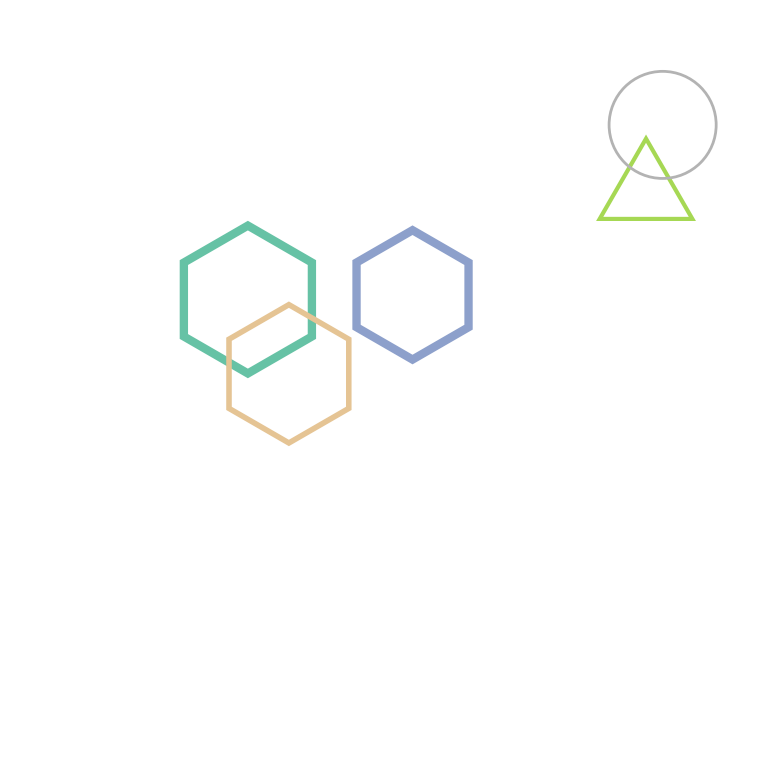[{"shape": "hexagon", "thickness": 3, "radius": 0.48, "center": [0.322, 0.611]}, {"shape": "hexagon", "thickness": 3, "radius": 0.42, "center": [0.536, 0.617]}, {"shape": "triangle", "thickness": 1.5, "radius": 0.35, "center": [0.839, 0.75]}, {"shape": "hexagon", "thickness": 2, "radius": 0.45, "center": [0.375, 0.515]}, {"shape": "circle", "thickness": 1, "radius": 0.35, "center": [0.861, 0.838]}]